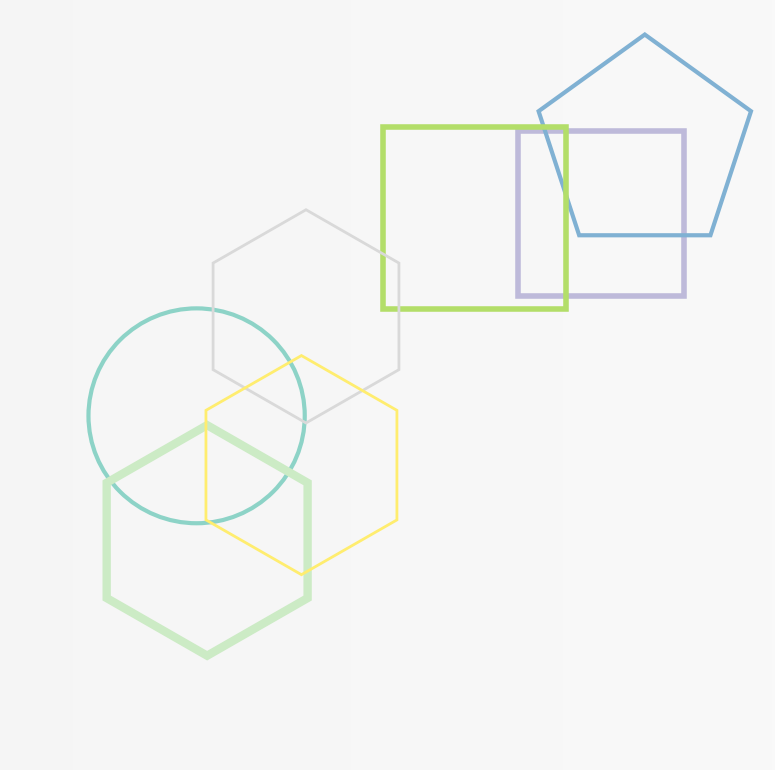[{"shape": "circle", "thickness": 1.5, "radius": 0.7, "center": [0.254, 0.46]}, {"shape": "square", "thickness": 2, "radius": 0.53, "center": [0.775, 0.723]}, {"shape": "pentagon", "thickness": 1.5, "radius": 0.72, "center": [0.832, 0.811]}, {"shape": "square", "thickness": 2, "radius": 0.59, "center": [0.612, 0.717]}, {"shape": "hexagon", "thickness": 1, "radius": 0.69, "center": [0.395, 0.589]}, {"shape": "hexagon", "thickness": 3, "radius": 0.75, "center": [0.267, 0.298]}, {"shape": "hexagon", "thickness": 1, "radius": 0.71, "center": [0.389, 0.396]}]